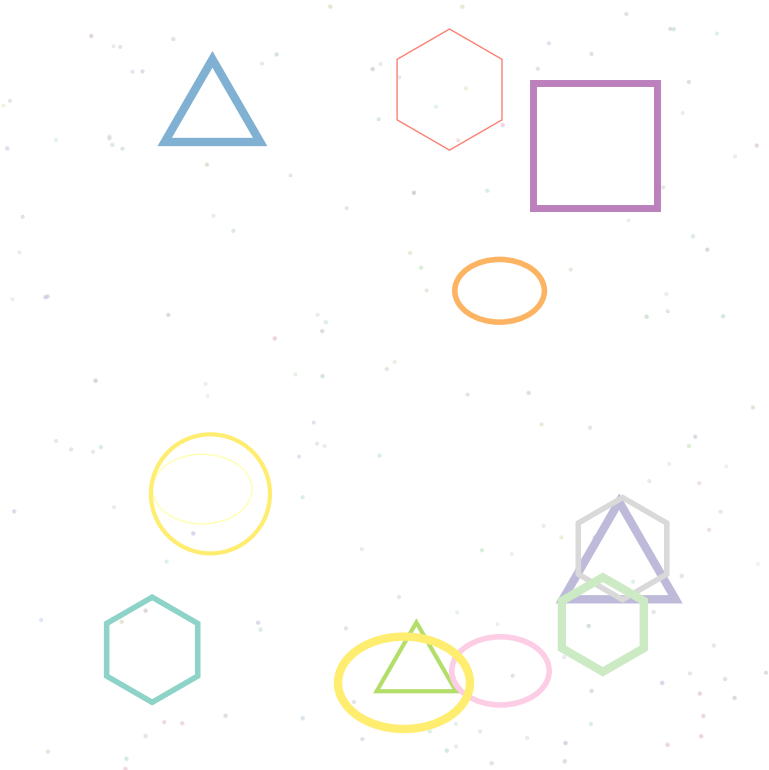[{"shape": "hexagon", "thickness": 2, "radius": 0.34, "center": [0.198, 0.156]}, {"shape": "oval", "thickness": 0.5, "radius": 0.32, "center": [0.263, 0.365]}, {"shape": "triangle", "thickness": 3, "radius": 0.42, "center": [0.804, 0.264]}, {"shape": "hexagon", "thickness": 0.5, "radius": 0.39, "center": [0.584, 0.884]}, {"shape": "triangle", "thickness": 3, "radius": 0.36, "center": [0.276, 0.851]}, {"shape": "oval", "thickness": 2, "radius": 0.29, "center": [0.649, 0.622]}, {"shape": "triangle", "thickness": 1.5, "radius": 0.3, "center": [0.541, 0.132]}, {"shape": "oval", "thickness": 2, "radius": 0.32, "center": [0.65, 0.129]}, {"shape": "hexagon", "thickness": 2, "radius": 0.33, "center": [0.808, 0.288]}, {"shape": "square", "thickness": 2.5, "radius": 0.4, "center": [0.773, 0.811]}, {"shape": "hexagon", "thickness": 3, "radius": 0.31, "center": [0.783, 0.189]}, {"shape": "circle", "thickness": 1.5, "radius": 0.39, "center": [0.273, 0.359]}, {"shape": "oval", "thickness": 3, "radius": 0.43, "center": [0.525, 0.113]}]